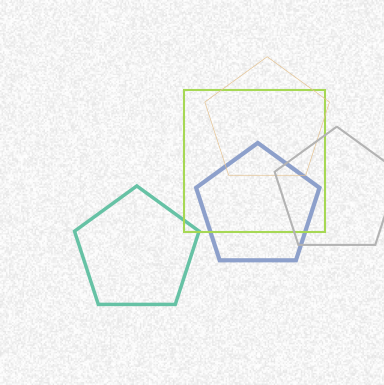[{"shape": "pentagon", "thickness": 2.5, "radius": 0.85, "center": [0.355, 0.347]}, {"shape": "pentagon", "thickness": 3, "radius": 0.84, "center": [0.67, 0.46]}, {"shape": "square", "thickness": 1.5, "radius": 0.92, "center": [0.661, 0.581]}, {"shape": "pentagon", "thickness": 0.5, "radius": 0.85, "center": [0.694, 0.682]}, {"shape": "pentagon", "thickness": 1.5, "radius": 0.85, "center": [0.875, 0.501]}]